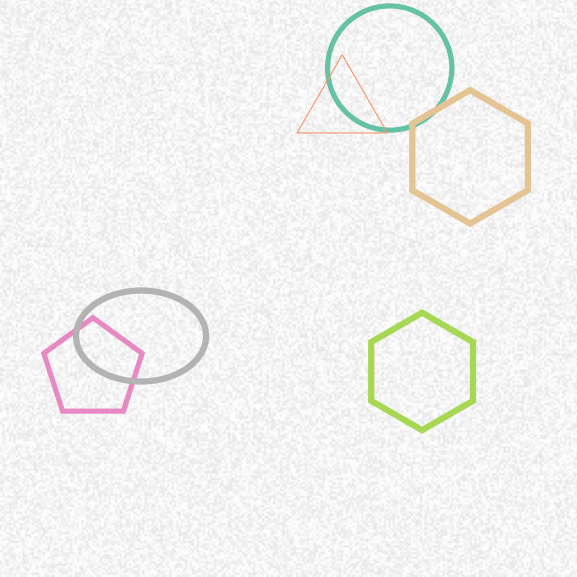[{"shape": "circle", "thickness": 2.5, "radius": 0.54, "center": [0.675, 0.881]}, {"shape": "triangle", "thickness": 0.5, "radius": 0.45, "center": [0.593, 0.814]}, {"shape": "pentagon", "thickness": 2.5, "radius": 0.45, "center": [0.161, 0.36]}, {"shape": "hexagon", "thickness": 3, "radius": 0.51, "center": [0.731, 0.356]}, {"shape": "hexagon", "thickness": 3, "radius": 0.58, "center": [0.814, 0.728]}, {"shape": "oval", "thickness": 3, "radius": 0.56, "center": [0.244, 0.417]}]